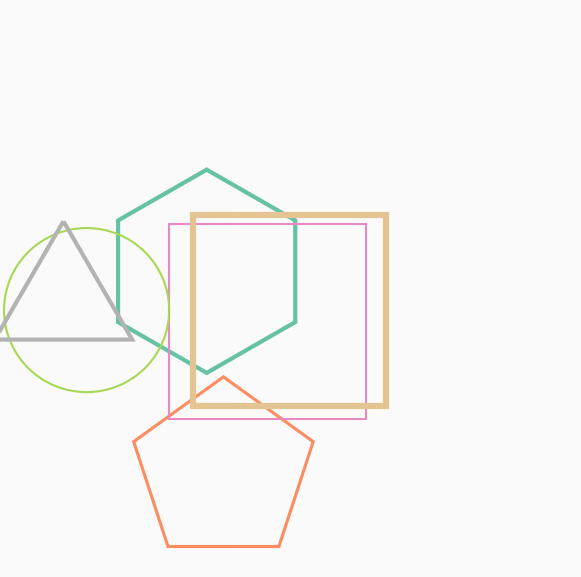[{"shape": "hexagon", "thickness": 2, "radius": 0.88, "center": [0.356, 0.529]}, {"shape": "pentagon", "thickness": 1.5, "radius": 0.81, "center": [0.384, 0.184]}, {"shape": "square", "thickness": 1, "radius": 0.84, "center": [0.46, 0.443]}, {"shape": "circle", "thickness": 1, "radius": 0.71, "center": [0.149, 0.462]}, {"shape": "square", "thickness": 3, "radius": 0.83, "center": [0.499, 0.461]}, {"shape": "triangle", "thickness": 2, "radius": 0.68, "center": [0.109, 0.479]}]